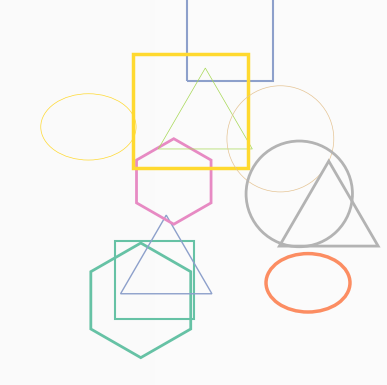[{"shape": "square", "thickness": 1.5, "radius": 0.5, "center": [0.399, 0.274]}, {"shape": "hexagon", "thickness": 2, "radius": 0.74, "center": [0.363, 0.22]}, {"shape": "oval", "thickness": 2.5, "radius": 0.54, "center": [0.795, 0.265]}, {"shape": "square", "thickness": 1.5, "radius": 0.55, "center": [0.594, 0.899]}, {"shape": "triangle", "thickness": 1, "radius": 0.68, "center": [0.429, 0.305]}, {"shape": "hexagon", "thickness": 2, "radius": 0.56, "center": [0.448, 0.529]}, {"shape": "triangle", "thickness": 0.5, "radius": 0.7, "center": [0.53, 0.683]}, {"shape": "oval", "thickness": 0.5, "radius": 0.62, "center": [0.228, 0.67]}, {"shape": "square", "thickness": 2.5, "radius": 0.74, "center": [0.492, 0.712]}, {"shape": "circle", "thickness": 0.5, "radius": 0.69, "center": [0.724, 0.639]}, {"shape": "circle", "thickness": 2, "radius": 0.69, "center": [0.772, 0.496]}, {"shape": "triangle", "thickness": 2, "radius": 0.74, "center": [0.848, 0.434]}]